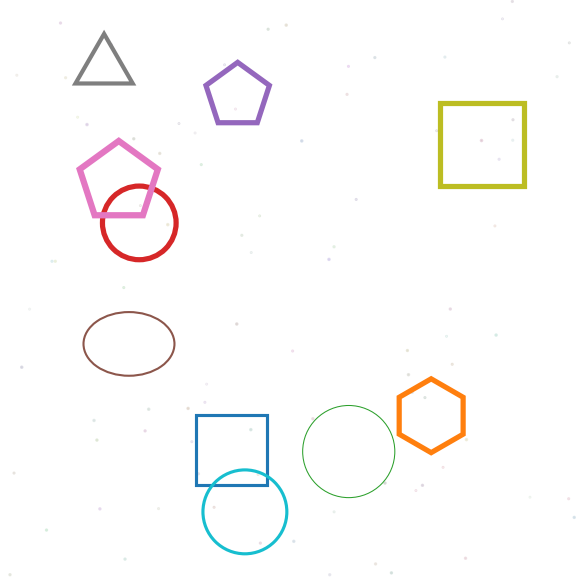[{"shape": "square", "thickness": 1.5, "radius": 0.31, "center": [0.401, 0.22]}, {"shape": "hexagon", "thickness": 2.5, "radius": 0.32, "center": [0.747, 0.279]}, {"shape": "circle", "thickness": 0.5, "radius": 0.4, "center": [0.604, 0.217]}, {"shape": "circle", "thickness": 2.5, "radius": 0.32, "center": [0.241, 0.613]}, {"shape": "pentagon", "thickness": 2.5, "radius": 0.29, "center": [0.412, 0.833]}, {"shape": "oval", "thickness": 1, "radius": 0.39, "center": [0.223, 0.404]}, {"shape": "pentagon", "thickness": 3, "radius": 0.36, "center": [0.206, 0.684]}, {"shape": "triangle", "thickness": 2, "radius": 0.29, "center": [0.18, 0.883]}, {"shape": "square", "thickness": 2.5, "radius": 0.36, "center": [0.835, 0.749]}, {"shape": "circle", "thickness": 1.5, "radius": 0.36, "center": [0.424, 0.113]}]